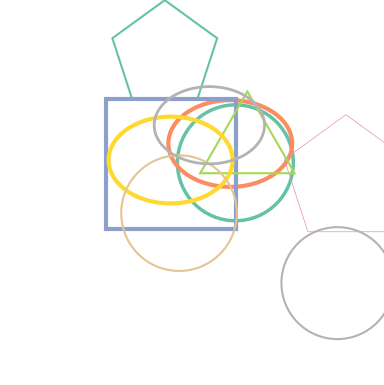[{"shape": "circle", "thickness": 2.5, "radius": 0.75, "center": [0.611, 0.577]}, {"shape": "pentagon", "thickness": 1.5, "radius": 0.72, "center": [0.428, 0.856]}, {"shape": "oval", "thickness": 3, "radius": 0.8, "center": [0.598, 0.627]}, {"shape": "square", "thickness": 3, "radius": 0.84, "center": [0.444, 0.575]}, {"shape": "pentagon", "thickness": 0.5, "radius": 0.84, "center": [0.899, 0.534]}, {"shape": "triangle", "thickness": 1.5, "radius": 0.71, "center": [0.643, 0.621]}, {"shape": "oval", "thickness": 3, "radius": 0.8, "center": [0.443, 0.584]}, {"shape": "circle", "thickness": 1.5, "radius": 0.75, "center": [0.465, 0.446]}, {"shape": "oval", "thickness": 2, "radius": 0.72, "center": [0.544, 0.675]}, {"shape": "circle", "thickness": 1.5, "radius": 0.73, "center": [0.876, 0.265]}]